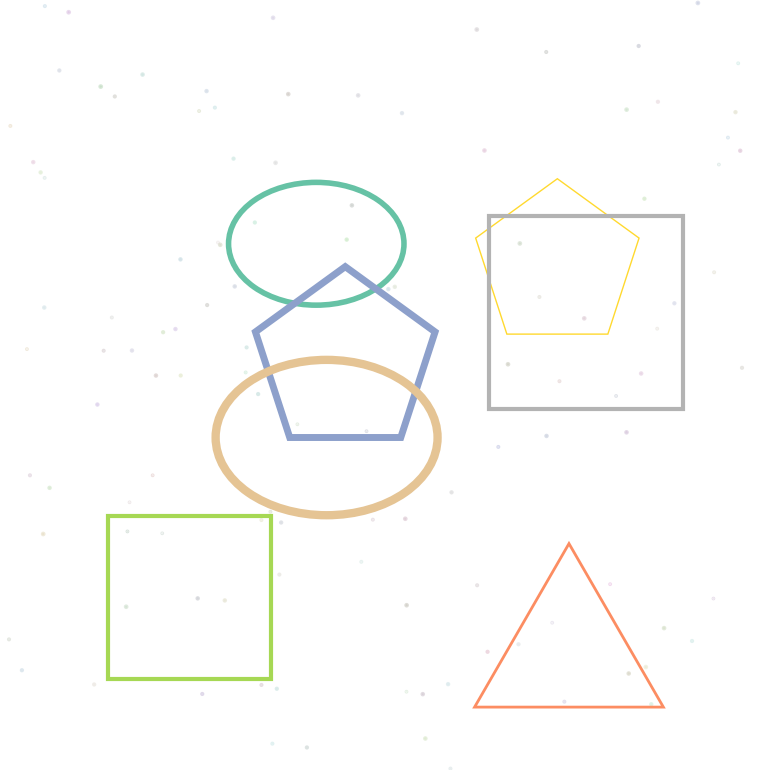[{"shape": "oval", "thickness": 2, "radius": 0.57, "center": [0.411, 0.683]}, {"shape": "triangle", "thickness": 1, "radius": 0.71, "center": [0.739, 0.152]}, {"shape": "pentagon", "thickness": 2.5, "radius": 0.61, "center": [0.448, 0.531]}, {"shape": "square", "thickness": 1.5, "radius": 0.53, "center": [0.246, 0.224]}, {"shape": "pentagon", "thickness": 0.5, "radius": 0.56, "center": [0.724, 0.656]}, {"shape": "oval", "thickness": 3, "radius": 0.72, "center": [0.424, 0.432]}, {"shape": "square", "thickness": 1.5, "radius": 0.63, "center": [0.761, 0.594]}]